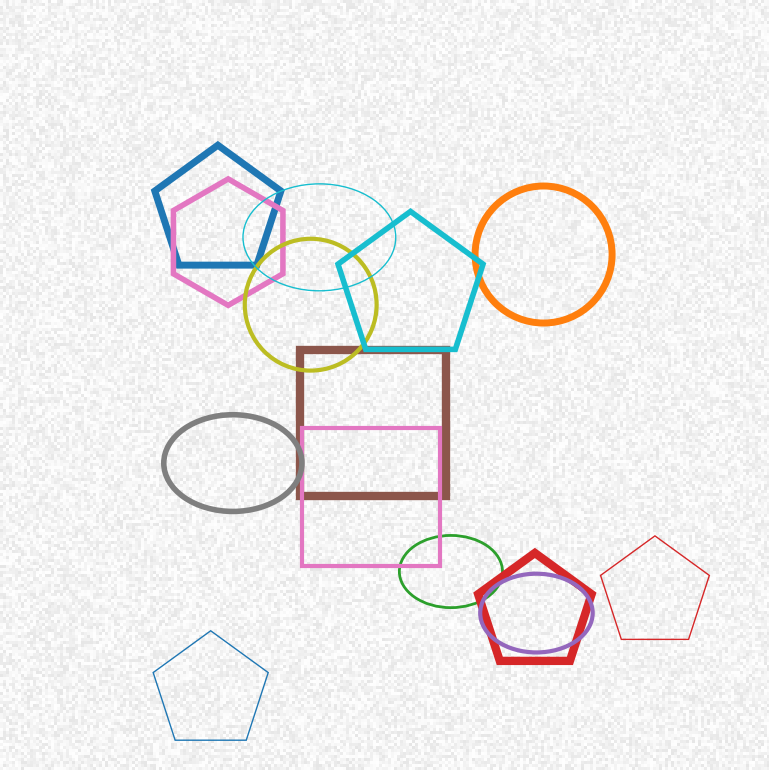[{"shape": "pentagon", "thickness": 0.5, "radius": 0.39, "center": [0.274, 0.102]}, {"shape": "pentagon", "thickness": 2.5, "radius": 0.43, "center": [0.283, 0.725]}, {"shape": "circle", "thickness": 2.5, "radius": 0.44, "center": [0.706, 0.669]}, {"shape": "oval", "thickness": 1, "radius": 0.33, "center": [0.586, 0.258]}, {"shape": "pentagon", "thickness": 0.5, "radius": 0.37, "center": [0.851, 0.23]}, {"shape": "pentagon", "thickness": 3, "radius": 0.39, "center": [0.695, 0.204]}, {"shape": "oval", "thickness": 1.5, "radius": 0.37, "center": [0.697, 0.204]}, {"shape": "square", "thickness": 3, "radius": 0.47, "center": [0.485, 0.451]}, {"shape": "hexagon", "thickness": 2, "radius": 0.41, "center": [0.296, 0.686]}, {"shape": "square", "thickness": 1.5, "radius": 0.45, "center": [0.482, 0.354]}, {"shape": "oval", "thickness": 2, "radius": 0.45, "center": [0.302, 0.399]}, {"shape": "circle", "thickness": 1.5, "radius": 0.43, "center": [0.404, 0.604]}, {"shape": "pentagon", "thickness": 2, "radius": 0.5, "center": [0.533, 0.626]}, {"shape": "oval", "thickness": 0.5, "radius": 0.5, "center": [0.415, 0.692]}]